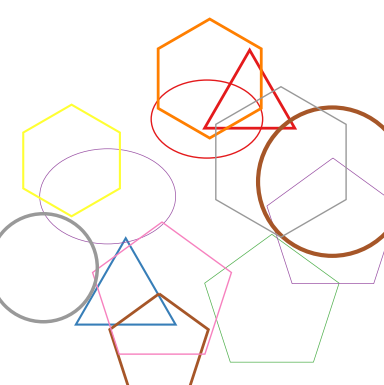[{"shape": "triangle", "thickness": 2, "radius": 0.68, "center": [0.648, 0.735]}, {"shape": "oval", "thickness": 1, "radius": 0.72, "center": [0.537, 0.691]}, {"shape": "triangle", "thickness": 1.5, "radius": 0.75, "center": [0.327, 0.232]}, {"shape": "pentagon", "thickness": 0.5, "radius": 0.92, "center": [0.706, 0.208]}, {"shape": "oval", "thickness": 0.5, "radius": 0.88, "center": [0.28, 0.49]}, {"shape": "pentagon", "thickness": 0.5, "radius": 0.9, "center": [0.865, 0.409]}, {"shape": "hexagon", "thickness": 2, "radius": 0.77, "center": [0.545, 0.796]}, {"shape": "hexagon", "thickness": 1.5, "radius": 0.72, "center": [0.186, 0.583]}, {"shape": "pentagon", "thickness": 2, "radius": 0.67, "center": [0.413, 0.102]}, {"shape": "circle", "thickness": 3, "radius": 0.96, "center": [0.863, 0.528]}, {"shape": "pentagon", "thickness": 1, "radius": 0.95, "center": [0.421, 0.234]}, {"shape": "hexagon", "thickness": 1, "radius": 0.98, "center": [0.73, 0.579]}, {"shape": "circle", "thickness": 2.5, "radius": 0.7, "center": [0.112, 0.305]}]